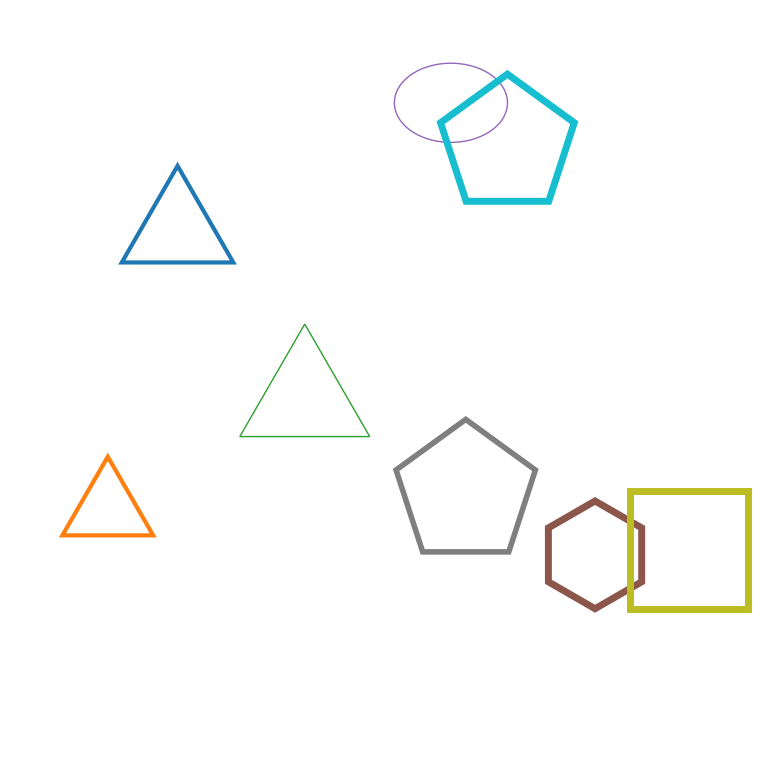[{"shape": "triangle", "thickness": 1.5, "radius": 0.42, "center": [0.231, 0.701]}, {"shape": "triangle", "thickness": 1.5, "radius": 0.34, "center": [0.14, 0.339]}, {"shape": "triangle", "thickness": 0.5, "radius": 0.49, "center": [0.396, 0.482]}, {"shape": "oval", "thickness": 0.5, "radius": 0.37, "center": [0.586, 0.867]}, {"shape": "hexagon", "thickness": 2.5, "radius": 0.35, "center": [0.773, 0.279]}, {"shape": "pentagon", "thickness": 2, "radius": 0.48, "center": [0.605, 0.36]}, {"shape": "square", "thickness": 2.5, "radius": 0.38, "center": [0.895, 0.285]}, {"shape": "pentagon", "thickness": 2.5, "radius": 0.46, "center": [0.659, 0.812]}]